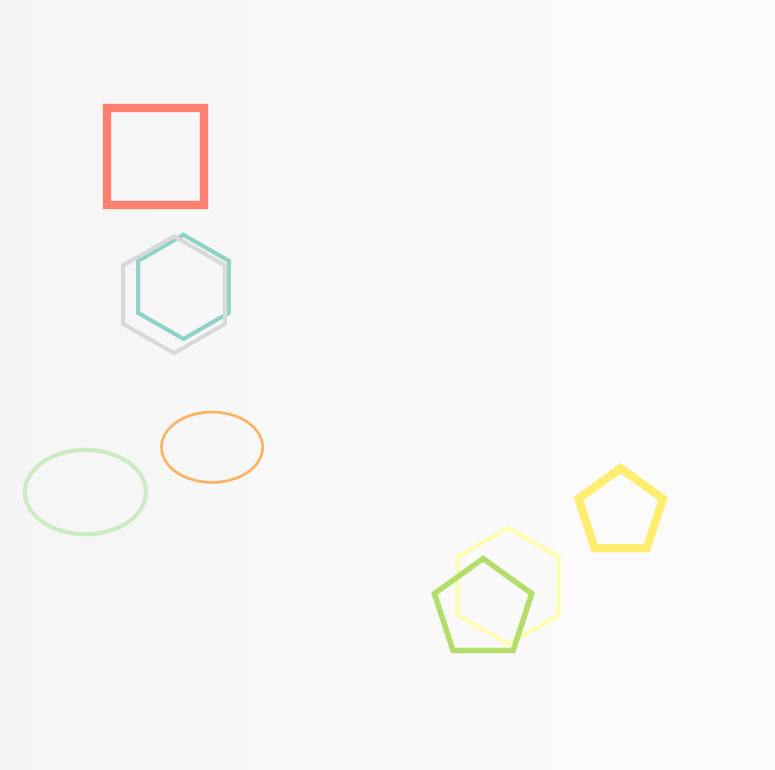[{"shape": "hexagon", "thickness": 1.5, "radius": 0.34, "center": [0.237, 0.627]}, {"shape": "hexagon", "thickness": 1.5, "radius": 0.38, "center": [0.656, 0.239]}, {"shape": "square", "thickness": 3, "radius": 0.31, "center": [0.201, 0.797]}, {"shape": "oval", "thickness": 1, "radius": 0.33, "center": [0.274, 0.419]}, {"shape": "pentagon", "thickness": 2, "radius": 0.33, "center": [0.623, 0.209]}, {"shape": "hexagon", "thickness": 1.5, "radius": 0.38, "center": [0.225, 0.617]}, {"shape": "oval", "thickness": 1.5, "radius": 0.39, "center": [0.11, 0.361]}, {"shape": "pentagon", "thickness": 3, "radius": 0.29, "center": [0.801, 0.334]}]